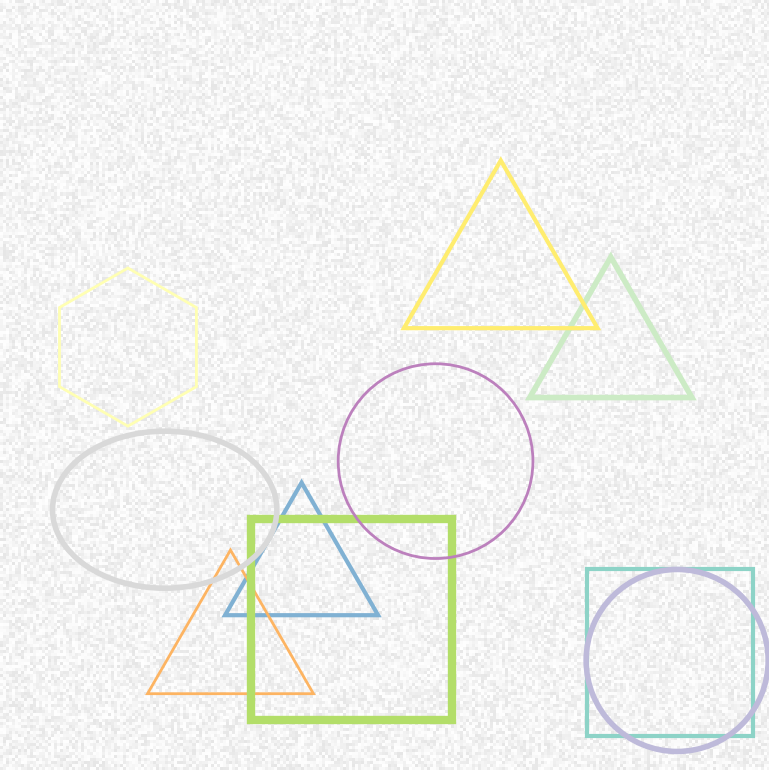[{"shape": "square", "thickness": 1.5, "radius": 0.54, "center": [0.87, 0.153]}, {"shape": "hexagon", "thickness": 1, "radius": 0.51, "center": [0.166, 0.549]}, {"shape": "circle", "thickness": 2, "radius": 0.59, "center": [0.879, 0.142]}, {"shape": "triangle", "thickness": 1.5, "radius": 0.57, "center": [0.392, 0.258]}, {"shape": "triangle", "thickness": 1, "radius": 0.62, "center": [0.299, 0.161]}, {"shape": "square", "thickness": 3, "radius": 0.65, "center": [0.457, 0.195]}, {"shape": "oval", "thickness": 2, "radius": 0.73, "center": [0.214, 0.338]}, {"shape": "circle", "thickness": 1, "radius": 0.63, "center": [0.566, 0.401]}, {"shape": "triangle", "thickness": 2, "radius": 0.61, "center": [0.793, 0.545]}, {"shape": "triangle", "thickness": 1.5, "radius": 0.73, "center": [0.65, 0.646]}]